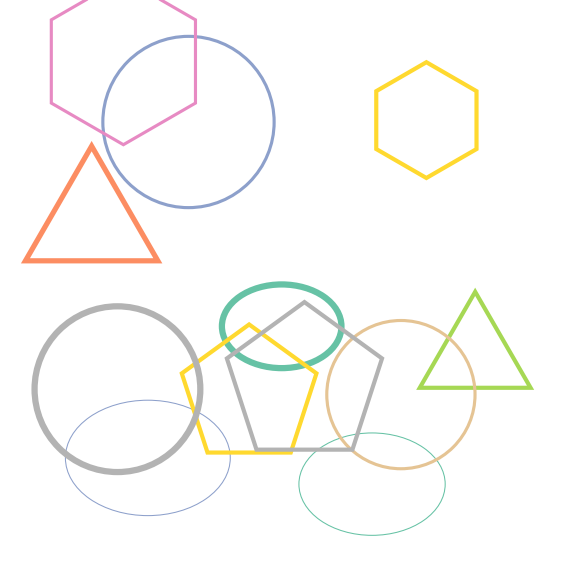[{"shape": "oval", "thickness": 3, "radius": 0.52, "center": [0.488, 0.434]}, {"shape": "oval", "thickness": 0.5, "radius": 0.63, "center": [0.644, 0.161]}, {"shape": "triangle", "thickness": 2.5, "radius": 0.66, "center": [0.159, 0.614]}, {"shape": "circle", "thickness": 1.5, "radius": 0.74, "center": [0.326, 0.788]}, {"shape": "oval", "thickness": 0.5, "radius": 0.71, "center": [0.256, 0.206]}, {"shape": "hexagon", "thickness": 1.5, "radius": 0.72, "center": [0.214, 0.893]}, {"shape": "triangle", "thickness": 2, "radius": 0.55, "center": [0.823, 0.383]}, {"shape": "pentagon", "thickness": 2, "radius": 0.61, "center": [0.431, 0.315]}, {"shape": "hexagon", "thickness": 2, "radius": 0.5, "center": [0.738, 0.791]}, {"shape": "circle", "thickness": 1.5, "radius": 0.64, "center": [0.694, 0.316]}, {"shape": "pentagon", "thickness": 2, "radius": 0.71, "center": [0.527, 0.335]}, {"shape": "circle", "thickness": 3, "radius": 0.72, "center": [0.203, 0.325]}]